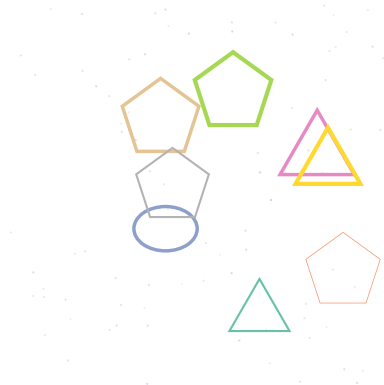[{"shape": "triangle", "thickness": 1.5, "radius": 0.45, "center": [0.674, 0.185]}, {"shape": "pentagon", "thickness": 0.5, "radius": 0.51, "center": [0.891, 0.295]}, {"shape": "oval", "thickness": 2.5, "radius": 0.41, "center": [0.43, 0.406]}, {"shape": "triangle", "thickness": 2.5, "radius": 0.56, "center": [0.824, 0.602]}, {"shape": "pentagon", "thickness": 3, "radius": 0.52, "center": [0.605, 0.76]}, {"shape": "triangle", "thickness": 3, "radius": 0.49, "center": [0.852, 0.571]}, {"shape": "pentagon", "thickness": 2.5, "radius": 0.52, "center": [0.417, 0.692]}, {"shape": "pentagon", "thickness": 1.5, "radius": 0.5, "center": [0.448, 0.517]}]